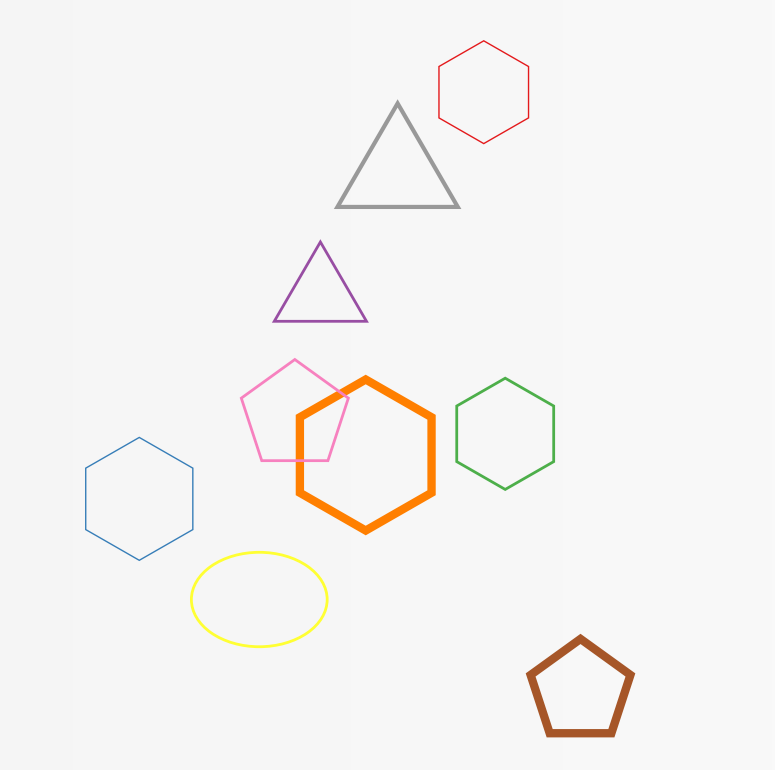[{"shape": "hexagon", "thickness": 0.5, "radius": 0.33, "center": [0.624, 0.88]}, {"shape": "hexagon", "thickness": 0.5, "radius": 0.4, "center": [0.18, 0.352]}, {"shape": "hexagon", "thickness": 1, "radius": 0.36, "center": [0.652, 0.437]}, {"shape": "triangle", "thickness": 1, "radius": 0.34, "center": [0.413, 0.617]}, {"shape": "hexagon", "thickness": 3, "radius": 0.49, "center": [0.472, 0.409]}, {"shape": "oval", "thickness": 1, "radius": 0.44, "center": [0.335, 0.221]}, {"shape": "pentagon", "thickness": 3, "radius": 0.34, "center": [0.749, 0.103]}, {"shape": "pentagon", "thickness": 1, "radius": 0.36, "center": [0.38, 0.46]}, {"shape": "triangle", "thickness": 1.5, "radius": 0.45, "center": [0.513, 0.776]}]